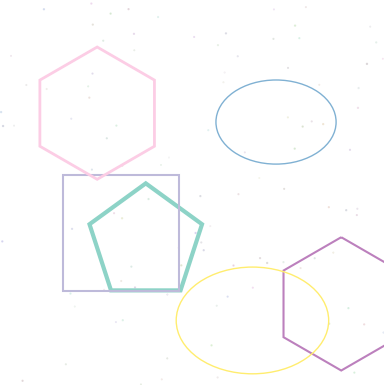[{"shape": "pentagon", "thickness": 3, "radius": 0.77, "center": [0.379, 0.37]}, {"shape": "square", "thickness": 1.5, "radius": 0.75, "center": [0.315, 0.394]}, {"shape": "oval", "thickness": 1, "radius": 0.78, "center": [0.717, 0.683]}, {"shape": "hexagon", "thickness": 2, "radius": 0.86, "center": [0.252, 0.706]}, {"shape": "hexagon", "thickness": 1.5, "radius": 0.87, "center": [0.886, 0.211]}, {"shape": "oval", "thickness": 1, "radius": 0.99, "center": [0.656, 0.168]}]